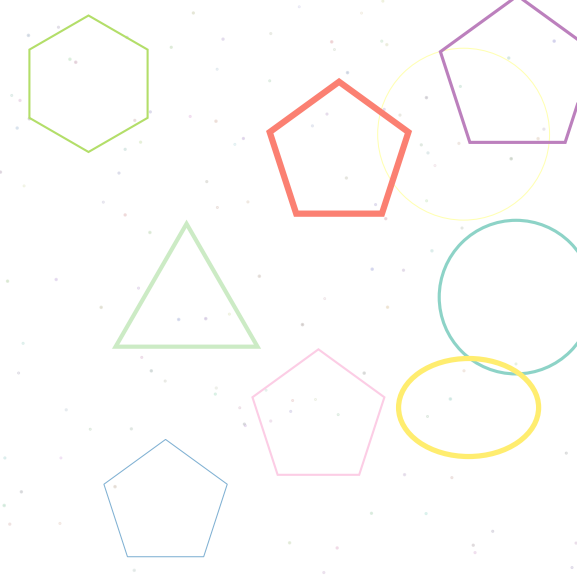[{"shape": "circle", "thickness": 1.5, "radius": 0.66, "center": [0.894, 0.485]}, {"shape": "circle", "thickness": 0.5, "radius": 0.74, "center": [0.803, 0.767]}, {"shape": "pentagon", "thickness": 3, "radius": 0.63, "center": [0.587, 0.731]}, {"shape": "pentagon", "thickness": 0.5, "radius": 0.56, "center": [0.287, 0.126]}, {"shape": "hexagon", "thickness": 1, "radius": 0.59, "center": [0.153, 0.854]}, {"shape": "pentagon", "thickness": 1, "radius": 0.6, "center": [0.551, 0.274]}, {"shape": "pentagon", "thickness": 1.5, "radius": 0.7, "center": [0.896, 0.866]}, {"shape": "triangle", "thickness": 2, "radius": 0.71, "center": [0.323, 0.47]}, {"shape": "oval", "thickness": 2.5, "radius": 0.61, "center": [0.811, 0.293]}]